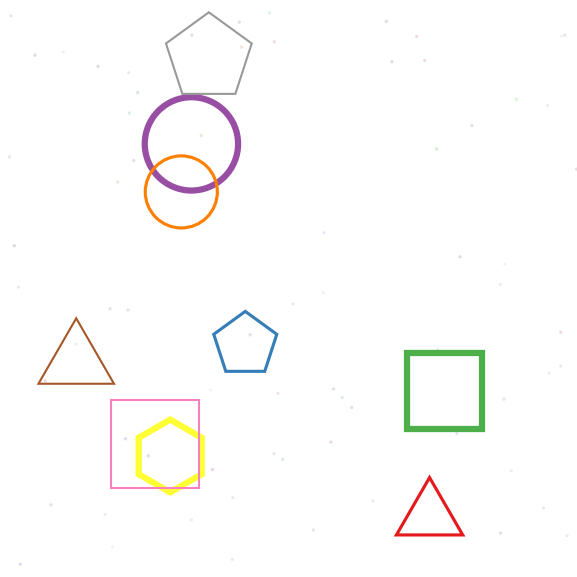[{"shape": "triangle", "thickness": 1.5, "radius": 0.33, "center": [0.744, 0.106]}, {"shape": "pentagon", "thickness": 1.5, "radius": 0.29, "center": [0.425, 0.403]}, {"shape": "square", "thickness": 3, "radius": 0.33, "center": [0.77, 0.322]}, {"shape": "circle", "thickness": 3, "radius": 0.4, "center": [0.331, 0.75]}, {"shape": "circle", "thickness": 1.5, "radius": 0.31, "center": [0.314, 0.667]}, {"shape": "hexagon", "thickness": 3, "radius": 0.32, "center": [0.295, 0.21]}, {"shape": "triangle", "thickness": 1, "radius": 0.38, "center": [0.132, 0.372]}, {"shape": "square", "thickness": 1, "radius": 0.38, "center": [0.268, 0.23]}, {"shape": "pentagon", "thickness": 1, "radius": 0.39, "center": [0.362, 0.9]}]